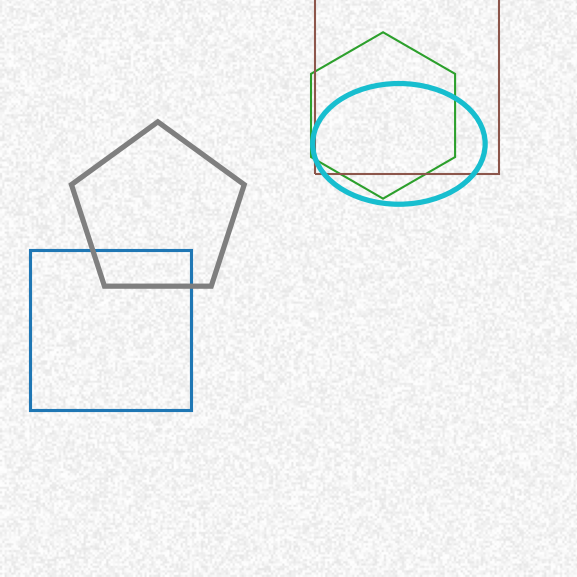[{"shape": "square", "thickness": 1.5, "radius": 0.7, "center": [0.191, 0.428]}, {"shape": "hexagon", "thickness": 1, "radius": 0.72, "center": [0.663, 0.799]}, {"shape": "square", "thickness": 1, "radius": 0.8, "center": [0.705, 0.857]}, {"shape": "pentagon", "thickness": 2.5, "radius": 0.79, "center": [0.273, 0.631]}, {"shape": "oval", "thickness": 2.5, "radius": 0.75, "center": [0.691, 0.75]}]